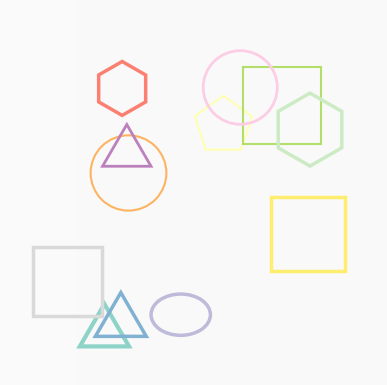[{"shape": "triangle", "thickness": 3, "radius": 0.37, "center": [0.27, 0.137]}, {"shape": "pentagon", "thickness": 1.5, "radius": 0.39, "center": [0.577, 0.674]}, {"shape": "oval", "thickness": 2.5, "radius": 0.38, "center": [0.466, 0.183]}, {"shape": "hexagon", "thickness": 2.5, "radius": 0.35, "center": [0.315, 0.77]}, {"shape": "triangle", "thickness": 2.5, "radius": 0.38, "center": [0.312, 0.164]}, {"shape": "circle", "thickness": 1.5, "radius": 0.49, "center": [0.332, 0.551]}, {"shape": "square", "thickness": 1.5, "radius": 0.5, "center": [0.728, 0.726]}, {"shape": "circle", "thickness": 2, "radius": 0.48, "center": [0.62, 0.773]}, {"shape": "square", "thickness": 2.5, "radius": 0.45, "center": [0.174, 0.269]}, {"shape": "triangle", "thickness": 2, "radius": 0.36, "center": [0.327, 0.604]}, {"shape": "hexagon", "thickness": 2.5, "radius": 0.47, "center": [0.8, 0.663]}, {"shape": "square", "thickness": 2.5, "radius": 0.48, "center": [0.796, 0.393]}]